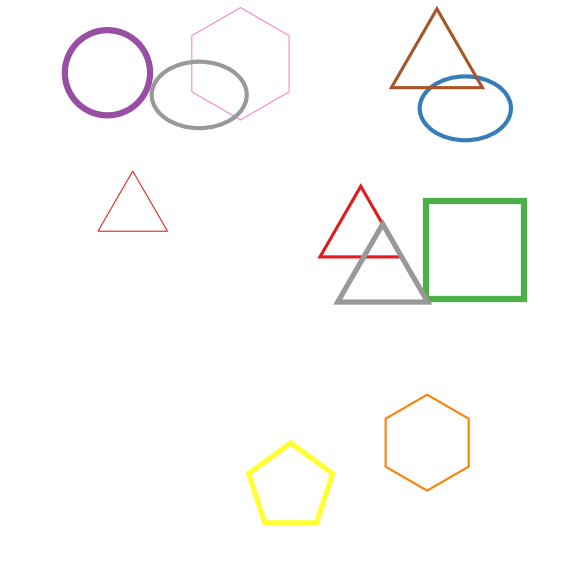[{"shape": "triangle", "thickness": 1.5, "radius": 0.41, "center": [0.625, 0.595]}, {"shape": "triangle", "thickness": 0.5, "radius": 0.35, "center": [0.23, 0.633]}, {"shape": "oval", "thickness": 2, "radius": 0.39, "center": [0.806, 0.812]}, {"shape": "square", "thickness": 3, "radius": 0.43, "center": [0.823, 0.566]}, {"shape": "circle", "thickness": 3, "radius": 0.37, "center": [0.186, 0.873]}, {"shape": "hexagon", "thickness": 1, "radius": 0.42, "center": [0.74, 0.233]}, {"shape": "pentagon", "thickness": 2.5, "radius": 0.38, "center": [0.503, 0.156]}, {"shape": "triangle", "thickness": 1.5, "radius": 0.45, "center": [0.757, 0.893]}, {"shape": "hexagon", "thickness": 0.5, "radius": 0.49, "center": [0.416, 0.889]}, {"shape": "oval", "thickness": 2, "radius": 0.41, "center": [0.345, 0.835]}, {"shape": "triangle", "thickness": 2.5, "radius": 0.45, "center": [0.663, 0.521]}]